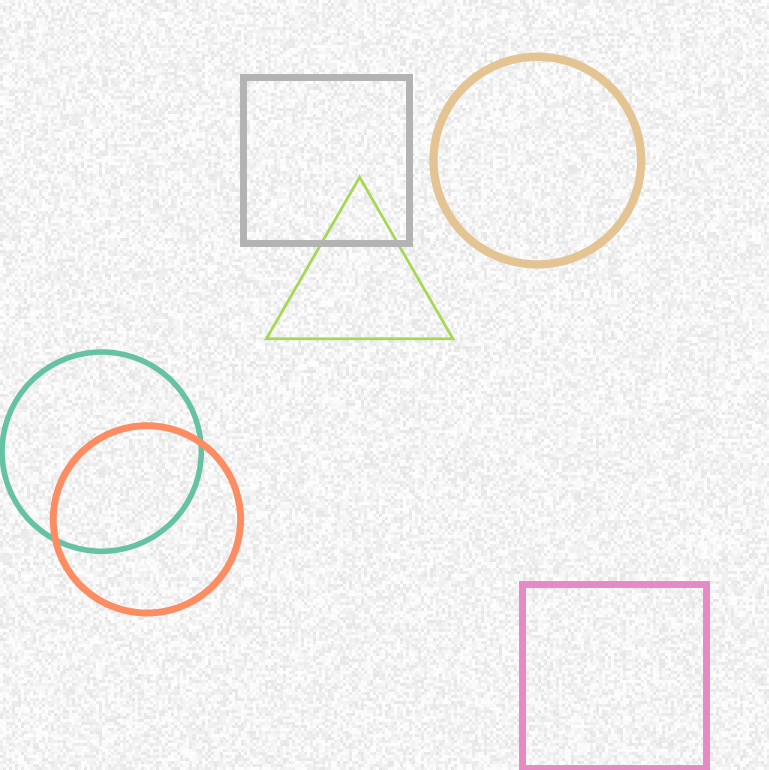[{"shape": "circle", "thickness": 2, "radius": 0.65, "center": [0.132, 0.413]}, {"shape": "circle", "thickness": 2.5, "radius": 0.61, "center": [0.191, 0.325]}, {"shape": "square", "thickness": 2.5, "radius": 0.6, "center": [0.797, 0.122]}, {"shape": "triangle", "thickness": 1, "radius": 0.7, "center": [0.467, 0.63]}, {"shape": "circle", "thickness": 3, "radius": 0.67, "center": [0.698, 0.791]}, {"shape": "square", "thickness": 2.5, "radius": 0.54, "center": [0.423, 0.793]}]